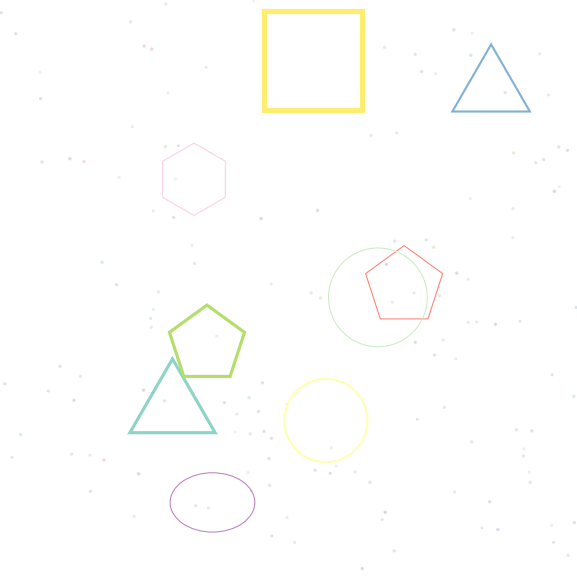[{"shape": "triangle", "thickness": 1.5, "radius": 0.43, "center": [0.299, 0.292]}, {"shape": "circle", "thickness": 1, "radius": 0.36, "center": [0.564, 0.271]}, {"shape": "pentagon", "thickness": 0.5, "radius": 0.35, "center": [0.7, 0.504]}, {"shape": "triangle", "thickness": 1, "radius": 0.39, "center": [0.85, 0.845]}, {"shape": "pentagon", "thickness": 1.5, "radius": 0.34, "center": [0.358, 0.403]}, {"shape": "hexagon", "thickness": 0.5, "radius": 0.31, "center": [0.336, 0.689]}, {"shape": "oval", "thickness": 0.5, "radius": 0.37, "center": [0.368, 0.129]}, {"shape": "circle", "thickness": 0.5, "radius": 0.43, "center": [0.654, 0.484]}, {"shape": "square", "thickness": 2.5, "radius": 0.43, "center": [0.542, 0.894]}]